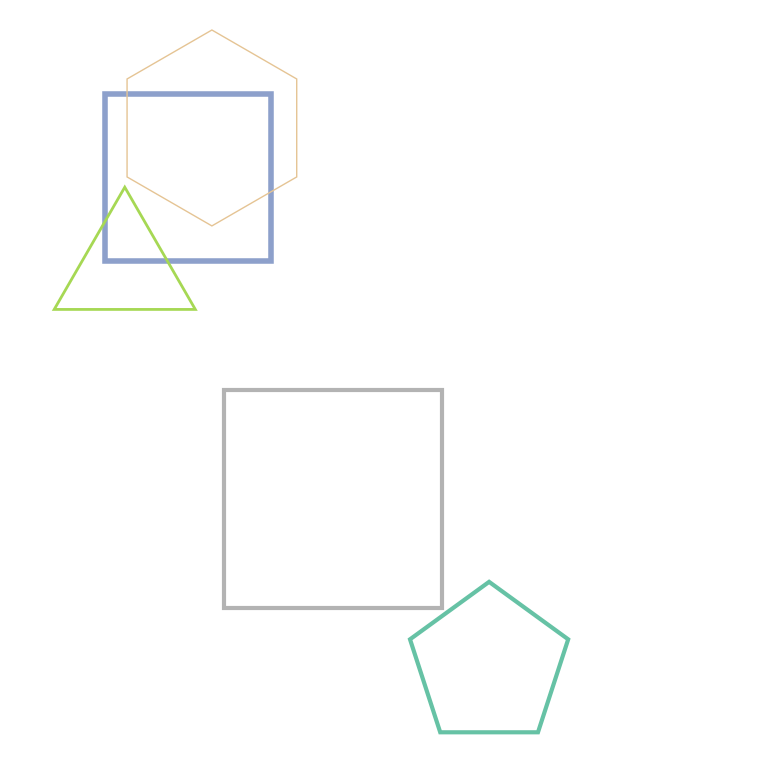[{"shape": "pentagon", "thickness": 1.5, "radius": 0.54, "center": [0.635, 0.136]}, {"shape": "square", "thickness": 2, "radius": 0.54, "center": [0.244, 0.769]}, {"shape": "triangle", "thickness": 1, "radius": 0.53, "center": [0.162, 0.651]}, {"shape": "hexagon", "thickness": 0.5, "radius": 0.64, "center": [0.275, 0.834]}, {"shape": "square", "thickness": 1.5, "radius": 0.71, "center": [0.432, 0.352]}]